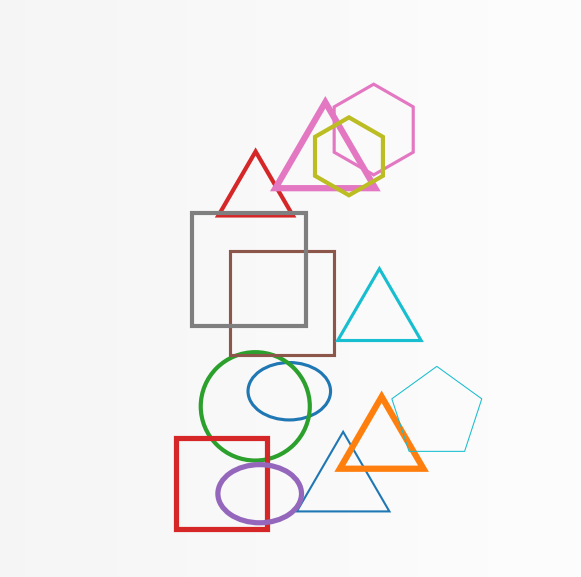[{"shape": "oval", "thickness": 1.5, "radius": 0.35, "center": [0.498, 0.322]}, {"shape": "triangle", "thickness": 1, "radius": 0.46, "center": [0.59, 0.16]}, {"shape": "triangle", "thickness": 3, "radius": 0.42, "center": [0.657, 0.229]}, {"shape": "circle", "thickness": 2, "radius": 0.47, "center": [0.439, 0.296]}, {"shape": "square", "thickness": 2.5, "radius": 0.39, "center": [0.382, 0.162]}, {"shape": "triangle", "thickness": 2, "radius": 0.37, "center": [0.44, 0.663]}, {"shape": "oval", "thickness": 2.5, "radius": 0.36, "center": [0.447, 0.144]}, {"shape": "square", "thickness": 1.5, "radius": 0.45, "center": [0.485, 0.475]}, {"shape": "triangle", "thickness": 3, "radius": 0.5, "center": [0.56, 0.723]}, {"shape": "hexagon", "thickness": 1.5, "radius": 0.39, "center": [0.643, 0.775]}, {"shape": "square", "thickness": 2, "radius": 0.49, "center": [0.429, 0.532]}, {"shape": "hexagon", "thickness": 2, "radius": 0.34, "center": [0.6, 0.728]}, {"shape": "triangle", "thickness": 1.5, "radius": 0.41, "center": [0.653, 0.451]}, {"shape": "pentagon", "thickness": 0.5, "radius": 0.41, "center": [0.751, 0.283]}]